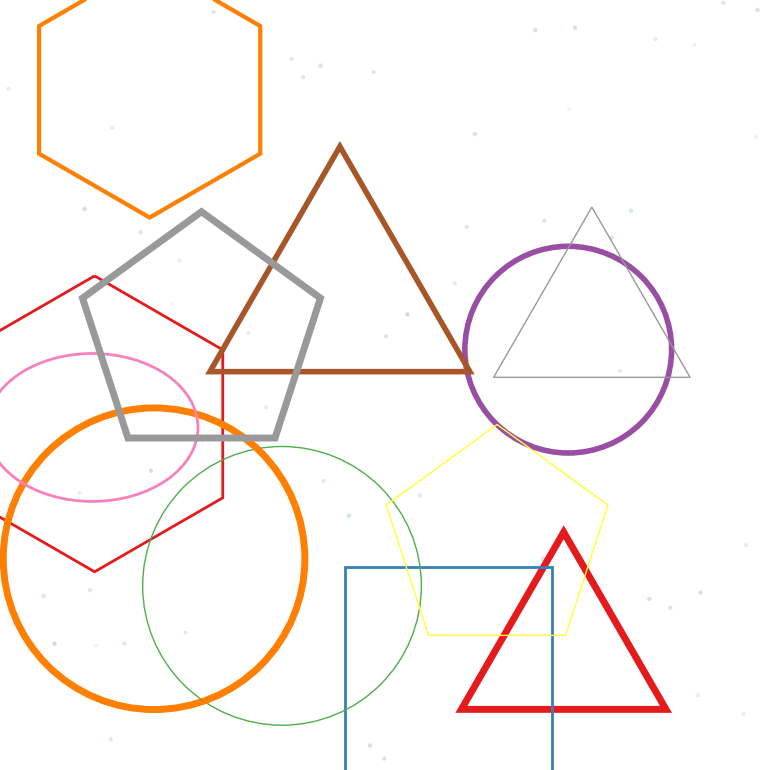[{"shape": "hexagon", "thickness": 1, "radius": 0.96, "center": [0.123, 0.45]}, {"shape": "triangle", "thickness": 2.5, "radius": 0.77, "center": [0.732, 0.155]}, {"shape": "square", "thickness": 1, "radius": 0.67, "center": [0.583, 0.129]}, {"shape": "circle", "thickness": 0.5, "radius": 0.9, "center": [0.366, 0.239]}, {"shape": "circle", "thickness": 2, "radius": 0.67, "center": [0.738, 0.546]}, {"shape": "hexagon", "thickness": 1.5, "radius": 0.83, "center": [0.194, 0.883]}, {"shape": "circle", "thickness": 2.5, "radius": 0.98, "center": [0.2, 0.274]}, {"shape": "pentagon", "thickness": 0.5, "radius": 0.76, "center": [0.646, 0.297]}, {"shape": "triangle", "thickness": 2, "radius": 0.97, "center": [0.441, 0.615]}, {"shape": "oval", "thickness": 1, "radius": 0.69, "center": [0.12, 0.445]}, {"shape": "triangle", "thickness": 0.5, "radius": 0.74, "center": [0.769, 0.584]}, {"shape": "pentagon", "thickness": 2.5, "radius": 0.81, "center": [0.262, 0.563]}]